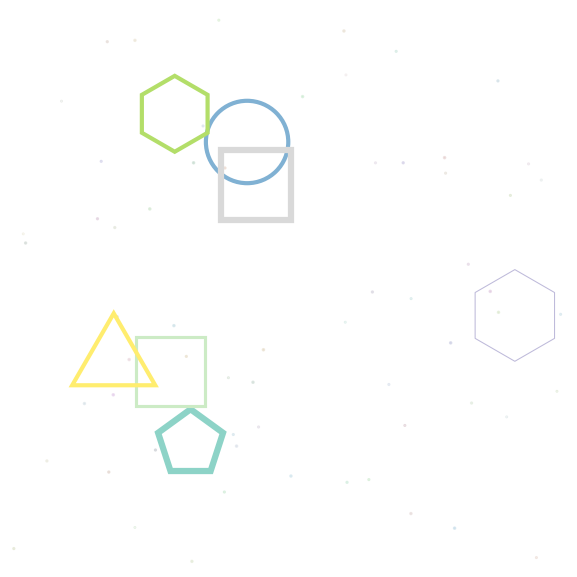[{"shape": "pentagon", "thickness": 3, "radius": 0.3, "center": [0.33, 0.231]}, {"shape": "hexagon", "thickness": 0.5, "radius": 0.4, "center": [0.891, 0.453]}, {"shape": "circle", "thickness": 2, "radius": 0.36, "center": [0.428, 0.753]}, {"shape": "hexagon", "thickness": 2, "radius": 0.33, "center": [0.303, 0.802]}, {"shape": "square", "thickness": 3, "radius": 0.3, "center": [0.443, 0.678]}, {"shape": "square", "thickness": 1.5, "radius": 0.3, "center": [0.296, 0.356]}, {"shape": "triangle", "thickness": 2, "radius": 0.42, "center": [0.197, 0.374]}]